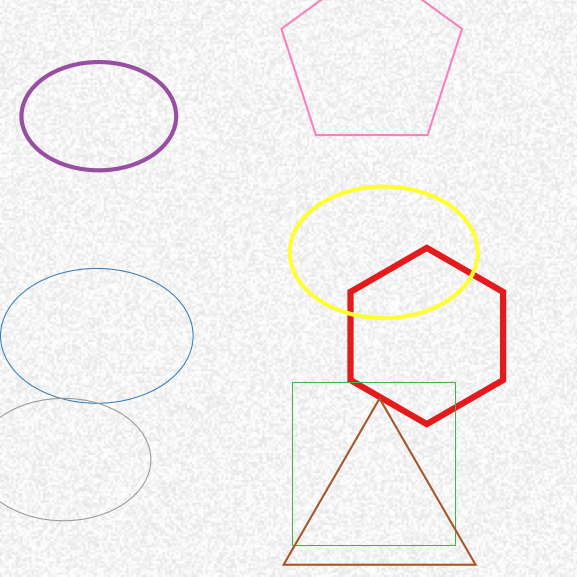[{"shape": "hexagon", "thickness": 3, "radius": 0.76, "center": [0.739, 0.417]}, {"shape": "oval", "thickness": 0.5, "radius": 0.83, "center": [0.168, 0.418]}, {"shape": "square", "thickness": 0.5, "radius": 0.71, "center": [0.647, 0.197]}, {"shape": "oval", "thickness": 2, "radius": 0.67, "center": [0.171, 0.798]}, {"shape": "oval", "thickness": 2, "radius": 0.81, "center": [0.665, 0.562]}, {"shape": "triangle", "thickness": 1, "radius": 0.96, "center": [0.657, 0.117]}, {"shape": "pentagon", "thickness": 1, "radius": 0.82, "center": [0.644, 0.898]}, {"shape": "oval", "thickness": 0.5, "radius": 0.76, "center": [0.11, 0.203]}]